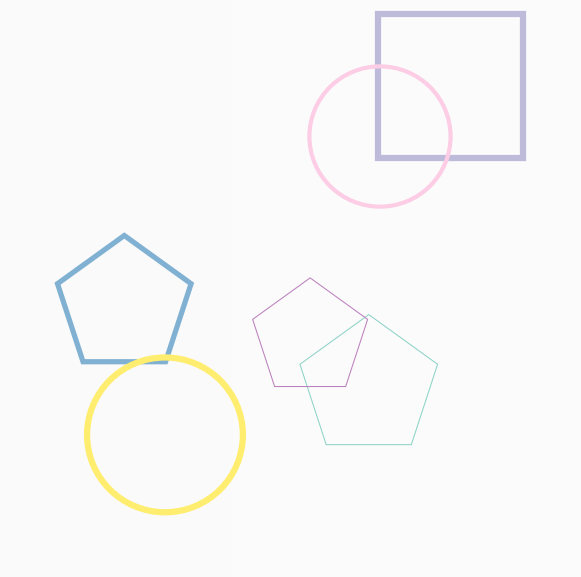[{"shape": "pentagon", "thickness": 0.5, "radius": 0.62, "center": [0.634, 0.33]}, {"shape": "square", "thickness": 3, "radius": 0.62, "center": [0.775, 0.85]}, {"shape": "pentagon", "thickness": 2.5, "radius": 0.6, "center": [0.214, 0.471]}, {"shape": "circle", "thickness": 2, "radius": 0.61, "center": [0.654, 0.763]}, {"shape": "pentagon", "thickness": 0.5, "radius": 0.52, "center": [0.534, 0.414]}, {"shape": "circle", "thickness": 3, "radius": 0.67, "center": [0.284, 0.246]}]